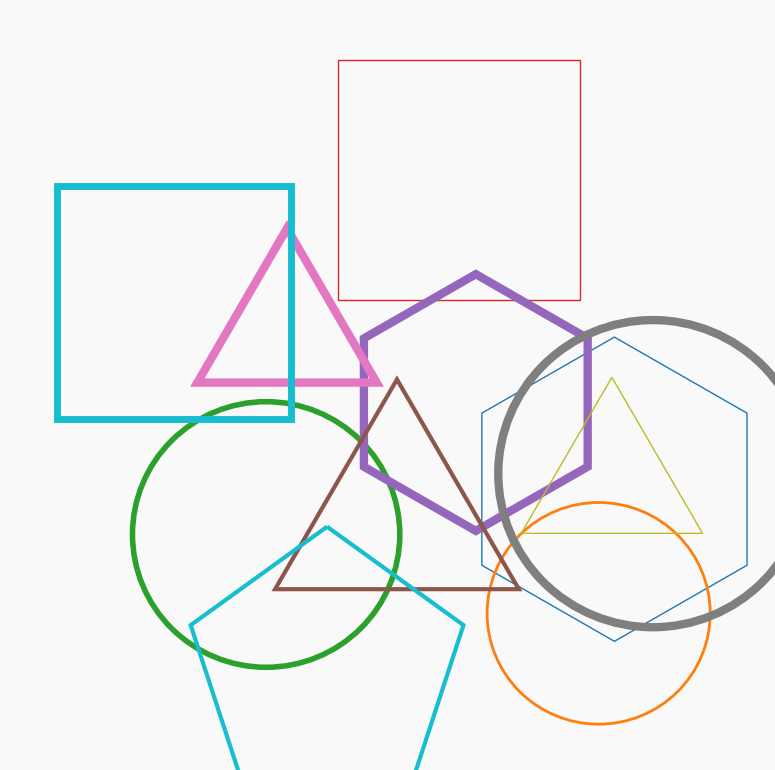[{"shape": "hexagon", "thickness": 0.5, "radius": 0.99, "center": [0.793, 0.365]}, {"shape": "circle", "thickness": 1, "radius": 0.72, "center": [0.772, 0.203]}, {"shape": "circle", "thickness": 2, "radius": 0.86, "center": [0.343, 0.306]}, {"shape": "square", "thickness": 0.5, "radius": 0.78, "center": [0.593, 0.766]}, {"shape": "hexagon", "thickness": 3, "radius": 0.83, "center": [0.614, 0.477]}, {"shape": "triangle", "thickness": 1.5, "radius": 0.91, "center": [0.512, 0.326]}, {"shape": "triangle", "thickness": 3, "radius": 0.67, "center": [0.37, 0.57]}, {"shape": "circle", "thickness": 3, "radius": 1.0, "center": [0.842, 0.385]}, {"shape": "triangle", "thickness": 0.5, "radius": 0.68, "center": [0.79, 0.375]}, {"shape": "square", "thickness": 2.5, "radius": 0.76, "center": [0.224, 0.608]}, {"shape": "pentagon", "thickness": 1.5, "radius": 0.93, "center": [0.422, 0.131]}]